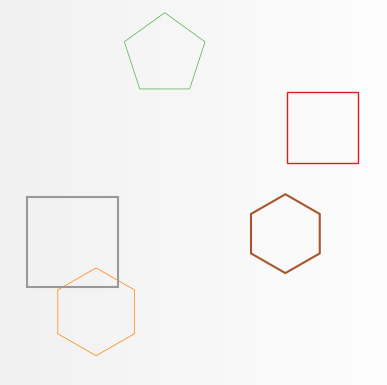[{"shape": "square", "thickness": 1, "radius": 0.46, "center": [0.832, 0.669]}, {"shape": "pentagon", "thickness": 0.5, "radius": 0.55, "center": [0.425, 0.858]}, {"shape": "hexagon", "thickness": 0.5, "radius": 0.57, "center": [0.248, 0.19]}, {"shape": "hexagon", "thickness": 1.5, "radius": 0.51, "center": [0.736, 0.393]}, {"shape": "square", "thickness": 1.5, "radius": 0.59, "center": [0.187, 0.372]}]